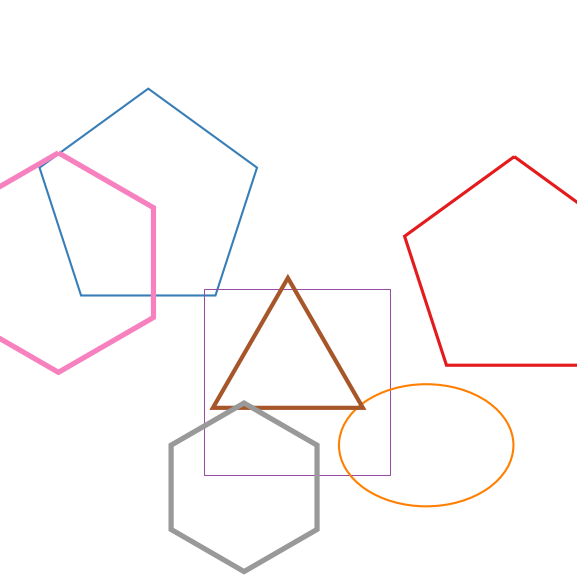[{"shape": "pentagon", "thickness": 1.5, "radius": 1.0, "center": [0.89, 0.528]}, {"shape": "pentagon", "thickness": 1, "radius": 0.99, "center": [0.257, 0.648]}, {"shape": "square", "thickness": 0.5, "radius": 0.81, "center": [0.514, 0.337]}, {"shape": "oval", "thickness": 1, "radius": 0.76, "center": [0.738, 0.228]}, {"shape": "triangle", "thickness": 2, "radius": 0.75, "center": [0.499, 0.368]}, {"shape": "hexagon", "thickness": 2.5, "radius": 0.95, "center": [0.101, 0.544]}, {"shape": "hexagon", "thickness": 2.5, "radius": 0.73, "center": [0.423, 0.155]}]